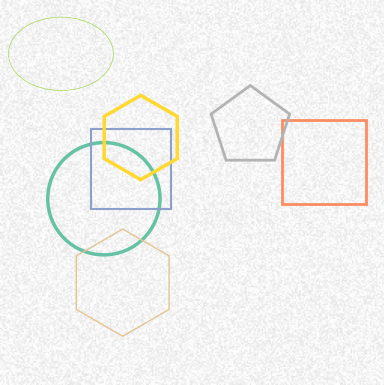[{"shape": "circle", "thickness": 2.5, "radius": 0.73, "center": [0.27, 0.484]}, {"shape": "square", "thickness": 2, "radius": 0.55, "center": [0.841, 0.58]}, {"shape": "square", "thickness": 1.5, "radius": 0.52, "center": [0.34, 0.561]}, {"shape": "oval", "thickness": 0.5, "radius": 0.68, "center": [0.158, 0.86]}, {"shape": "hexagon", "thickness": 2.5, "radius": 0.55, "center": [0.366, 0.643]}, {"shape": "hexagon", "thickness": 1, "radius": 0.7, "center": [0.319, 0.266]}, {"shape": "pentagon", "thickness": 2, "radius": 0.54, "center": [0.65, 0.671]}]